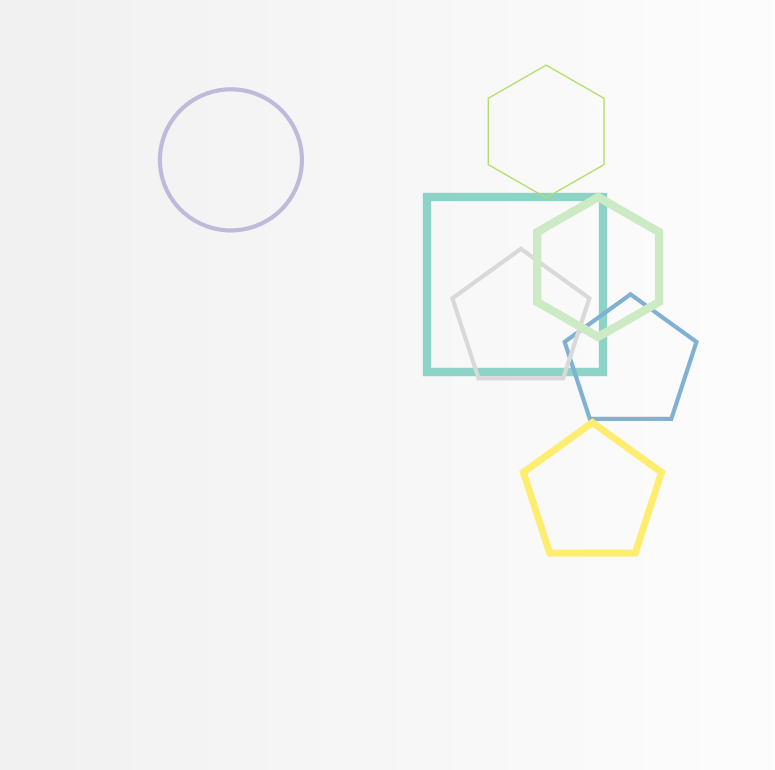[{"shape": "square", "thickness": 3, "radius": 0.57, "center": [0.665, 0.631]}, {"shape": "circle", "thickness": 1.5, "radius": 0.46, "center": [0.298, 0.792]}, {"shape": "pentagon", "thickness": 1.5, "radius": 0.45, "center": [0.814, 0.528]}, {"shape": "hexagon", "thickness": 0.5, "radius": 0.43, "center": [0.705, 0.829]}, {"shape": "pentagon", "thickness": 1.5, "radius": 0.46, "center": [0.672, 0.584]}, {"shape": "hexagon", "thickness": 3, "radius": 0.45, "center": [0.772, 0.653]}, {"shape": "pentagon", "thickness": 2.5, "radius": 0.47, "center": [0.764, 0.358]}]